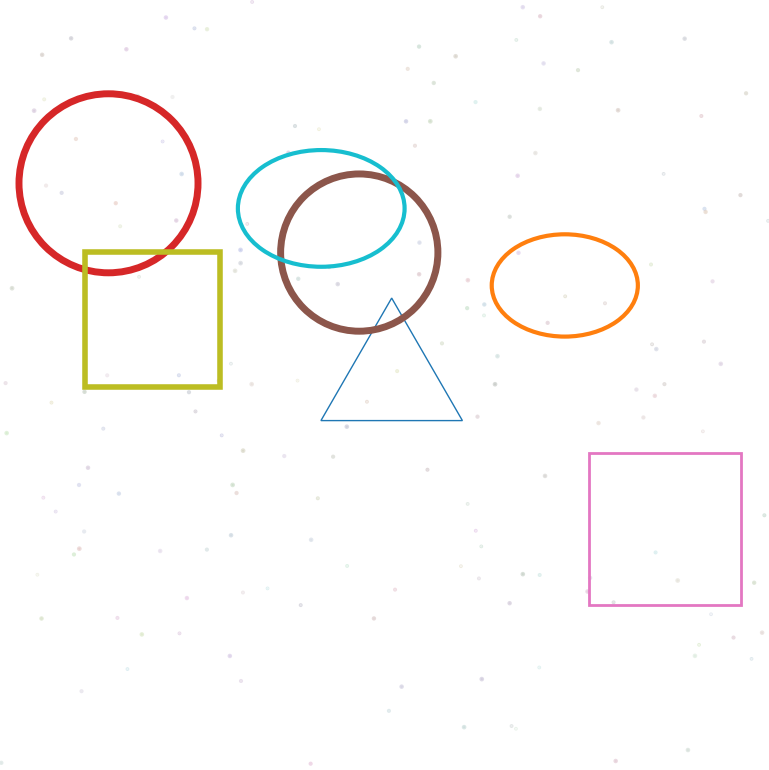[{"shape": "triangle", "thickness": 0.5, "radius": 0.53, "center": [0.509, 0.507]}, {"shape": "oval", "thickness": 1.5, "radius": 0.47, "center": [0.733, 0.629]}, {"shape": "circle", "thickness": 2.5, "radius": 0.58, "center": [0.141, 0.762]}, {"shape": "circle", "thickness": 2.5, "radius": 0.51, "center": [0.467, 0.672]}, {"shape": "square", "thickness": 1, "radius": 0.49, "center": [0.864, 0.314]}, {"shape": "square", "thickness": 2, "radius": 0.44, "center": [0.198, 0.585]}, {"shape": "oval", "thickness": 1.5, "radius": 0.54, "center": [0.417, 0.729]}]